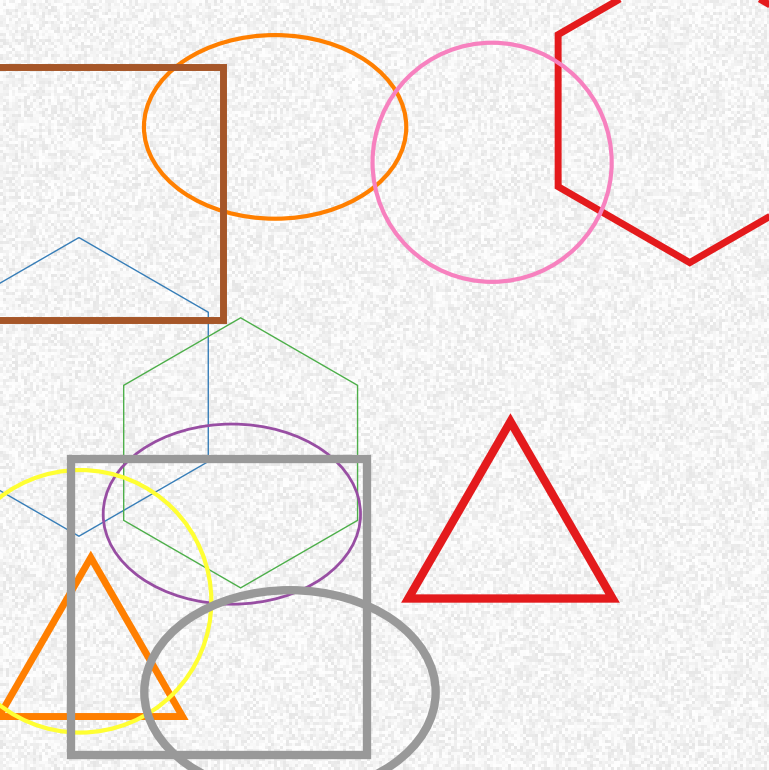[{"shape": "triangle", "thickness": 3, "radius": 0.77, "center": [0.663, 0.299]}, {"shape": "hexagon", "thickness": 2.5, "radius": 0.99, "center": [0.896, 0.856]}, {"shape": "hexagon", "thickness": 0.5, "radius": 0.97, "center": [0.103, 0.498]}, {"shape": "hexagon", "thickness": 0.5, "radius": 0.88, "center": [0.313, 0.412]}, {"shape": "oval", "thickness": 1, "radius": 0.84, "center": [0.301, 0.332]}, {"shape": "oval", "thickness": 1.5, "radius": 0.85, "center": [0.357, 0.835]}, {"shape": "triangle", "thickness": 2.5, "radius": 0.69, "center": [0.118, 0.138]}, {"shape": "circle", "thickness": 1.5, "radius": 0.85, "center": [0.104, 0.219]}, {"shape": "square", "thickness": 2.5, "radius": 0.82, "center": [0.125, 0.749]}, {"shape": "circle", "thickness": 1.5, "radius": 0.78, "center": [0.639, 0.789]}, {"shape": "oval", "thickness": 3, "radius": 0.95, "center": [0.377, 0.101]}, {"shape": "square", "thickness": 3, "radius": 0.96, "center": [0.284, 0.212]}]